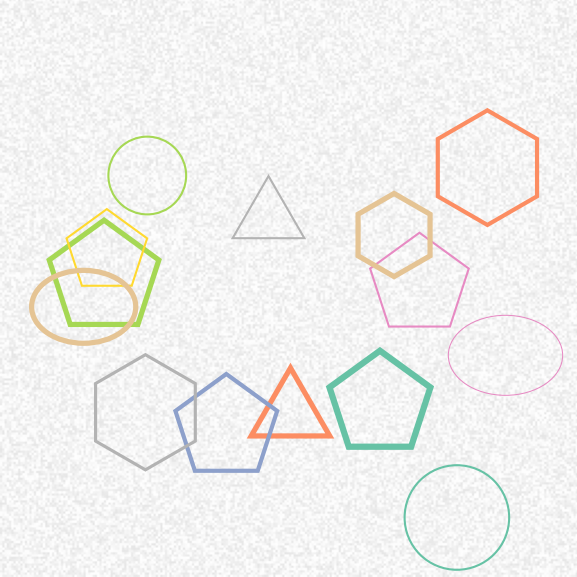[{"shape": "circle", "thickness": 1, "radius": 0.45, "center": [0.791, 0.103]}, {"shape": "pentagon", "thickness": 3, "radius": 0.46, "center": [0.658, 0.3]}, {"shape": "hexagon", "thickness": 2, "radius": 0.5, "center": [0.844, 0.709]}, {"shape": "triangle", "thickness": 2.5, "radius": 0.39, "center": [0.503, 0.284]}, {"shape": "pentagon", "thickness": 2, "radius": 0.46, "center": [0.392, 0.259]}, {"shape": "oval", "thickness": 0.5, "radius": 0.49, "center": [0.875, 0.384]}, {"shape": "pentagon", "thickness": 1, "radius": 0.45, "center": [0.726, 0.506]}, {"shape": "circle", "thickness": 1, "radius": 0.34, "center": [0.255, 0.695]}, {"shape": "pentagon", "thickness": 2.5, "radius": 0.5, "center": [0.18, 0.518]}, {"shape": "pentagon", "thickness": 1, "radius": 0.37, "center": [0.185, 0.564]}, {"shape": "hexagon", "thickness": 2.5, "radius": 0.36, "center": [0.682, 0.592]}, {"shape": "oval", "thickness": 2.5, "radius": 0.45, "center": [0.145, 0.468]}, {"shape": "hexagon", "thickness": 1.5, "radius": 0.5, "center": [0.252, 0.285]}, {"shape": "triangle", "thickness": 1, "radius": 0.36, "center": [0.465, 0.623]}]